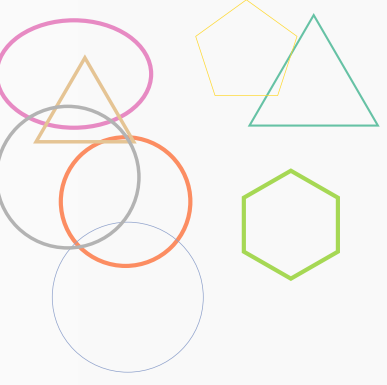[{"shape": "triangle", "thickness": 1.5, "radius": 0.96, "center": [0.81, 0.769]}, {"shape": "circle", "thickness": 3, "radius": 0.84, "center": [0.324, 0.476]}, {"shape": "circle", "thickness": 0.5, "radius": 0.97, "center": [0.33, 0.228]}, {"shape": "oval", "thickness": 3, "radius": 1.0, "center": [0.191, 0.808]}, {"shape": "hexagon", "thickness": 3, "radius": 0.7, "center": [0.751, 0.416]}, {"shape": "pentagon", "thickness": 0.5, "radius": 0.69, "center": [0.636, 0.863]}, {"shape": "triangle", "thickness": 2.5, "radius": 0.73, "center": [0.219, 0.704]}, {"shape": "circle", "thickness": 2.5, "radius": 0.92, "center": [0.175, 0.54]}]